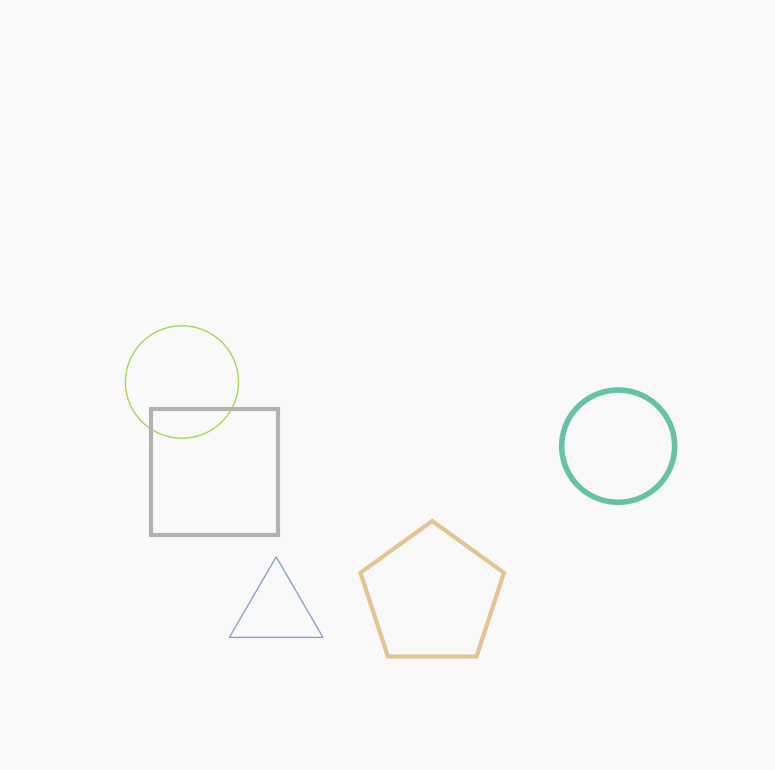[{"shape": "circle", "thickness": 2, "radius": 0.36, "center": [0.798, 0.421]}, {"shape": "triangle", "thickness": 0.5, "radius": 0.35, "center": [0.356, 0.207]}, {"shape": "circle", "thickness": 0.5, "radius": 0.36, "center": [0.235, 0.504]}, {"shape": "pentagon", "thickness": 1.5, "radius": 0.49, "center": [0.558, 0.226]}, {"shape": "square", "thickness": 1.5, "radius": 0.41, "center": [0.276, 0.387]}]